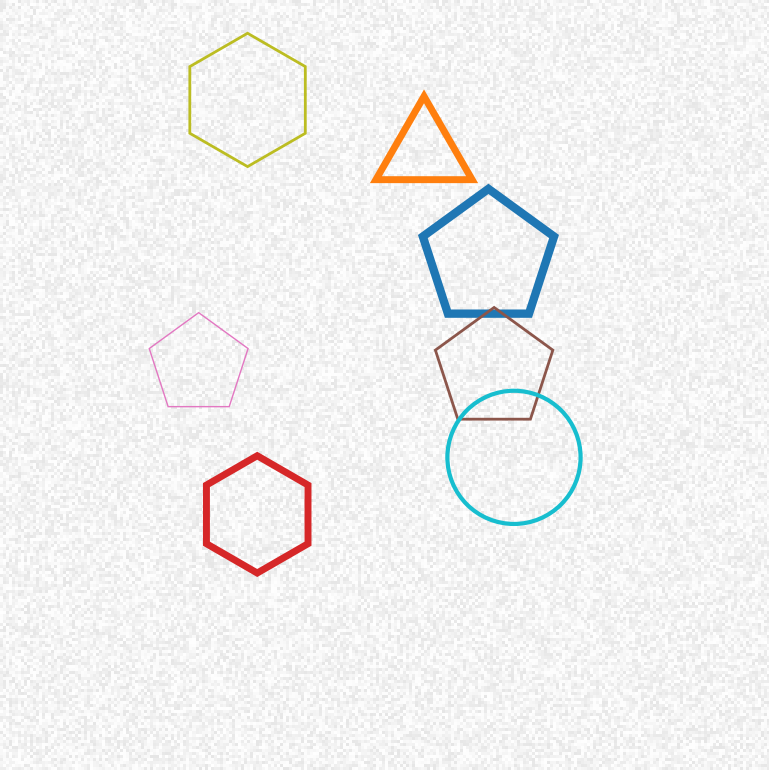[{"shape": "pentagon", "thickness": 3, "radius": 0.45, "center": [0.634, 0.665]}, {"shape": "triangle", "thickness": 2.5, "radius": 0.36, "center": [0.551, 0.803]}, {"shape": "hexagon", "thickness": 2.5, "radius": 0.38, "center": [0.334, 0.332]}, {"shape": "pentagon", "thickness": 1, "radius": 0.4, "center": [0.642, 0.52]}, {"shape": "pentagon", "thickness": 0.5, "radius": 0.34, "center": [0.258, 0.526]}, {"shape": "hexagon", "thickness": 1, "radius": 0.43, "center": [0.322, 0.87]}, {"shape": "circle", "thickness": 1.5, "radius": 0.43, "center": [0.668, 0.406]}]